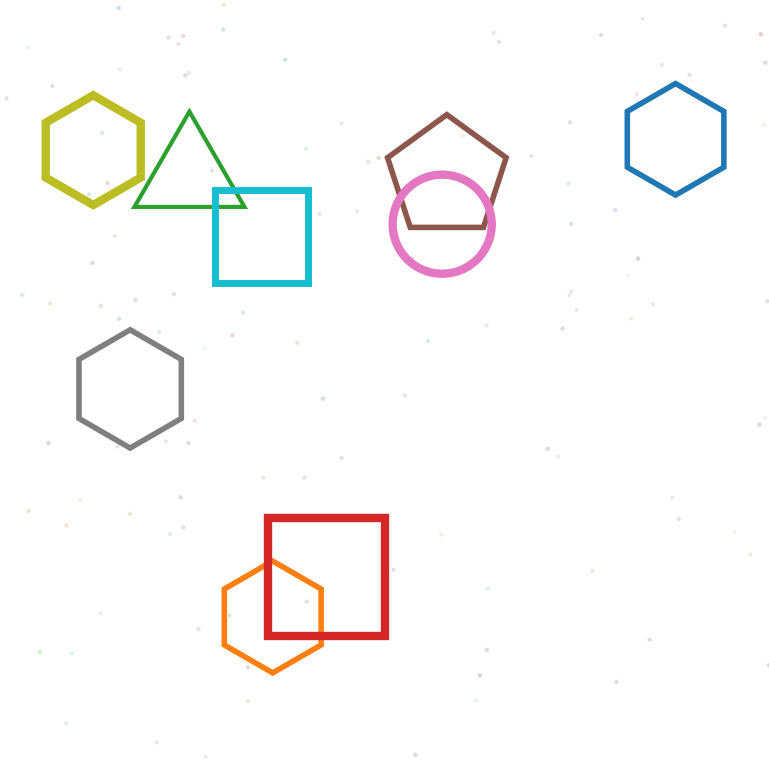[{"shape": "hexagon", "thickness": 2, "radius": 0.36, "center": [0.877, 0.819]}, {"shape": "hexagon", "thickness": 2, "radius": 0.36, "center": [0.354, 0.199]}, {"shape": "triangle", "thickness": 1.5, "radius": 0.41, "center": [0.246, 0.773]}, {"shape": "square", "thickness": 3, "radius": 0.38, "center": [0.424, 0.251]}, {"shape": "pentagon", "thickness": 2, "radius": 0.4, "center": [0.58, 0.77]}, {"shape": "circle", "thickness": 3, "radius": 0.32, "center": [0.574, 0.709]}, {"shape": "hexagon", "thickness": 2, "radius": 0.38, "center": [0.169, 0.495]}, {"shape": "hexagon", "thickness": 3, "radius": 0.36, "center": [0.121, 0.805]}, {"shape": "square", "thickness": 2.5, "radius": 0.3, "center": [0.34, 0.693]}]